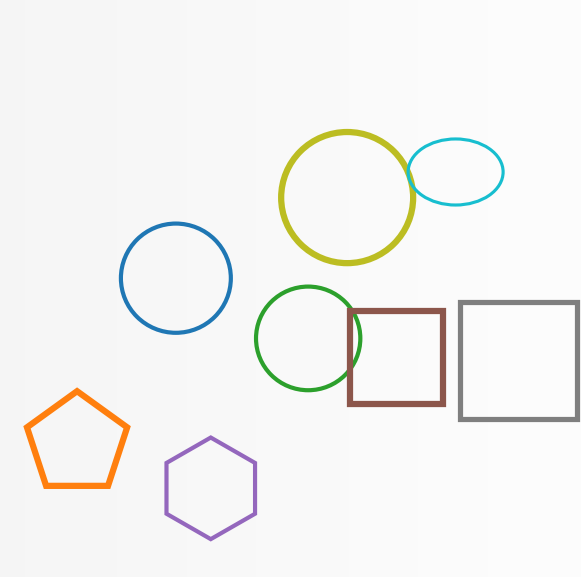[{"shape": "circle", "thickness": 2, "radius": 0.47, "center": [0.303, 0.517]}, {"shape": "pentagon", "thickness": 3, "radius": 0.45, "center": [0.133, 0.231]}, {"shape": "circle", "thickness": 2, "radius": 0.45, "center": [0.53, 0.413]}, {"shape": "hexagon", "thickness": 2, "radius": 0.44, "center": [0.363, 0.154]}, {"shape": "square", "thickness": 3, "radius": 0.4, "center": [0.682, 0.38]}, {"shape": "square", "thickness": 2.5, "radius": 0.51, "center": [0.892, 0.375]}, {"shape": "circle", "thickness": 3, "radius": 0.57, "center": [0.597, 0.657]}, {"shape": "oval", "thickness": 1.5, "radius": 0.41, "center": [0.784, 0.701]}]